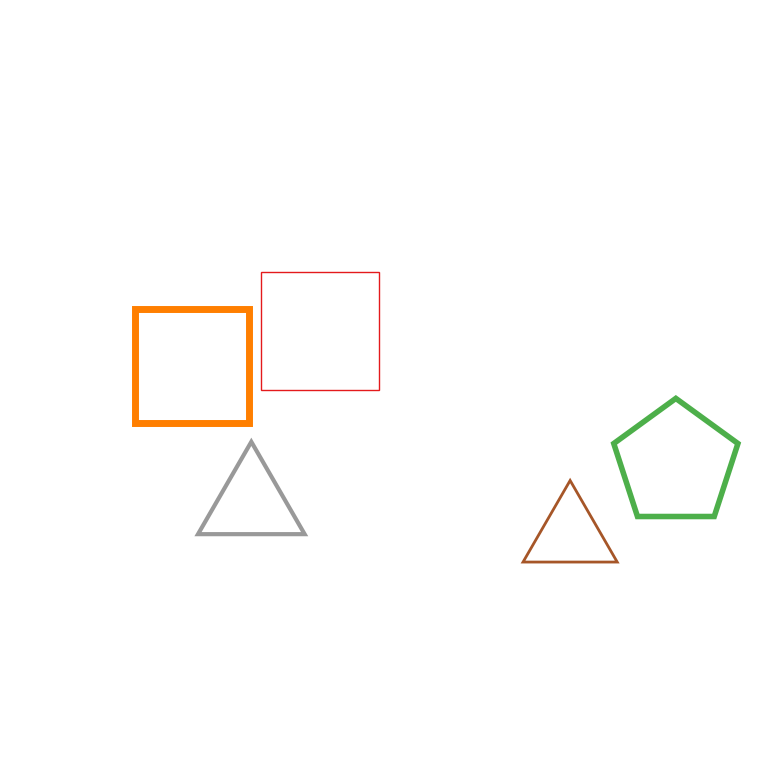[{"shape": "square", "thickness": 0.5, "radius": 0.38, "center": [0.415, 0.57]}, {"shape": "pentagon", "thickness": 2, "radius": 0.42, "center": [0.878, 0.398]}, {"shape": "square", "thickness": 2.5, "radius": 0.37, "center": [0.249, 0.525]}, {"shape": "triangle", "thickness": 1, "radius": 0.35, "center": [0.74, 0.305]}, {"shape": "triangle", "thickness": 1.5, "radius": 0.4, "center": [0.326, 0.346]}]